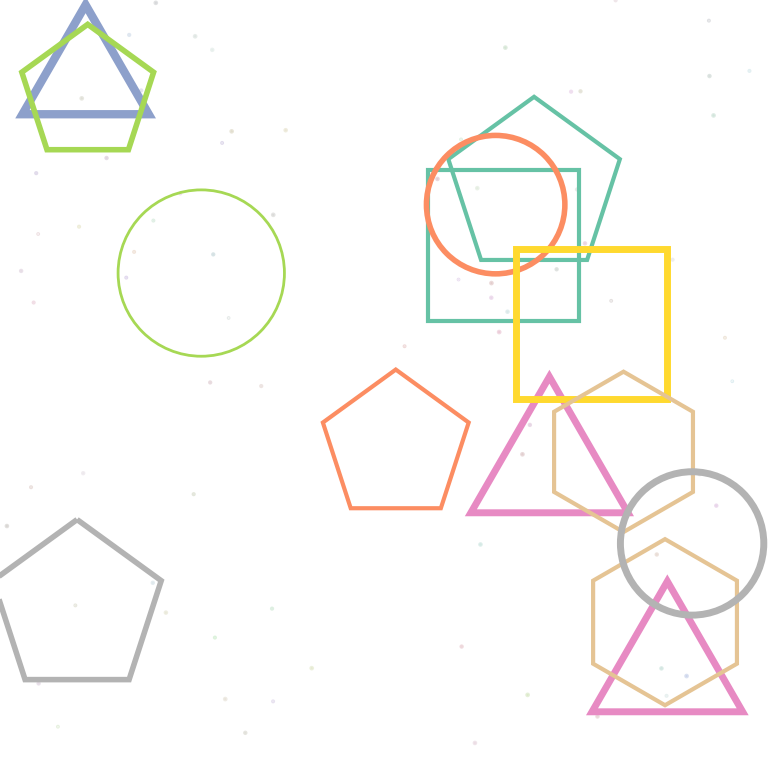[{"shape": "square", "thickness": 1.5, "radius": 0.49, "center": [0.653, 0.681]}, {"shape": "pentagon", "thickness": 1.5, "radius": 0.59, "center": [0.694, 0.757]}, {"shape": "pentagon", "thickness": 1.5, "radius": 0.5, "center": [0.514, 0.42]}, {"shape": "circle", "thickness": 2, "radius": 0.45, "center": [0.644, 0.734]}, {"shape": "triangle", "thickness": 3, "radius": 0.47, "center": [0.111, 0.899]}, {"shape": "triangle", "thickness": 2.5, "radius": 0.56, "center": [0.867, 0.132]}, {"shape": "triangle", "thickness": 2.5, "radius": 0.59, "center": [0.714, 0.393]}, {"shape": "circle", "thickness": 1, "radius": 0.54, "center": [0.261, 0.645]}, {"shape": "pentagon", "thickness": 2, "radius": 0.45, "center": [0.114, 0.878]}, {"shape": "square", "thickness": 2.5, "radius": 0.49, "center": [0.768, 0.579]}, {"shape": "hexagon", "thickness": 1.5, "radius": 0.54, "center": [0.864, 0.192]}, {"shape": "hexagon", "thickness": 1.5, "radius": 0.52, "center": [0.81, 0.413]}, {"shape": "pentagon", "thickness": 2, "radius": 0.57, "center": [0.1, 0.21]}, {"shape": "circle", "thickness": 2.5, "radius": 0.47, "center": [0.899, 0.294]}]